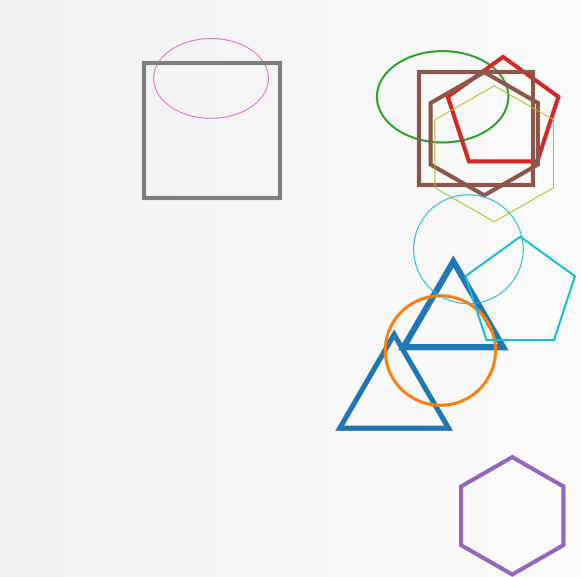[{"shape": "triangle", "thickness": 3, "radius": 0.49, "center": [0.78, 0.447]}, {"shape": "triangle", "thickness": 2.5, "radius": 0.54, "center": [0.678, 0.312]}, {"shape": "circle", "thickness": 1.5, "radius": 0.47, "center": [0.758, 0.392]}, {"shape": "oval", "thickness": 1, "radius": 0.57, "center": [0.762, 0.832]}, {"shape": "pentagon", "thickness": 2, "radius": 0.5, "center": [0.866, 0.801]}, {"shape": "hexagon", "thickness": 2, "radius": 0.51, "center": [0.881, 0.106]}, {"shape": "square", "thickness": 2, "radius": 0.49, "center": [0.819, 0.777]}, {"shape": "hexagon", "thickness": 2, "radius": 0.53, "center": [0.833, 0.768]}, {"shape": "oval", "thickness": 0.5, "radius": 0.49, "center": [0.363, 0.863]}, {"shape": "square", "thickness": 2, "radius": 0.59, "center": [0.364, 0.773]}, {"shape": "hexagon", "thickness": 0.5, "radius": 0.59, "center": [0.85, 0.733]}, {"shape": "circle", "thickness": 0.5, "radius": 0.47, "center": [0.806, 0.568]}, {"shape": "pentagon", "thickness": 1, "radius": 0.49, "center": [0.895, 0.49]}]